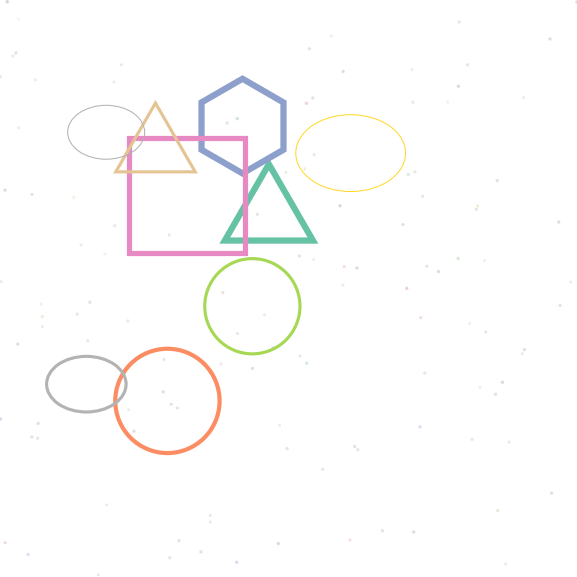[{"shape": "triangle", "thickness": 3, "radius": 0.44, "center": [0.466, 0.627]}, {"shape": "circle", "thickness": 2, "radius": 0.45, "center": [0.29, 0.305]}, {"shape": "hexagon", "thickness": 3, "radius": 0.41, "center": [0.42, 0.781]}, {"shape": "square", "thickness": 2.5, "radius": 0.5, "center": [0.324, 0.66]}, {"shape": "circle", "thickness": 1.5, "radius": 0.41, "center": [0.437, 0.469]}, {"shape": "oval", "thickness": 0.5, "radius": 0.48, "center": [0.607, 0.734]}, {"shape": "triangle", "thickness": 1.5, "radius": 0.4, "center": [0.269, 0.741]}, {"shape": "oval", "thickness": 1.5, "radius": 0.34, "center": [0.15, 0.334]}, {"shape": "oval", "thickness": 0.5, "radius": 0.33, "center": [0.184, 0.77]}]